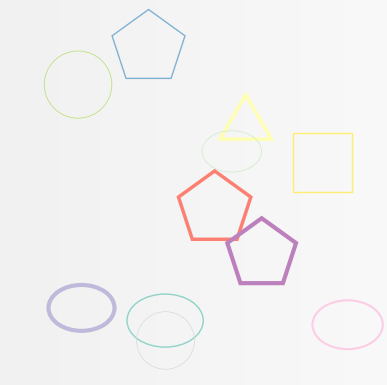[{"shape": "oval", "thickness": 1, "radius": 0.49, "center": [0.426, 0.167]}, {"shape": "triangle", "thickness": 2.5, "radius": 0.38, "center": [0.634, 0.677]}, {"shape": "oval", "thickness": 3, "radius": 0.43, "center": [0.21, 0.2]}, {"shape": "pentagon", "thickness": 2.5, "radius": 0.49, "center": [0.554, 0.458]}, {"shape": "pentagon", "thickness": 1, "radius": 0.49, "center": [0.383, 0.876]}, {"shape": "circle", "thickness": 0.5, "radius": 0.44, "center": [0.201, 0.78]}, {"shape": "oval", "thickness": 1.5, "radius": 0.45, "center": [0.897, 0.157]}, {"shape": "circle", "thickness": 0.5, "radius": 0.37, "center": [0.427, 0.116]}, {"shape": "pentagon", "thickness": 3, "radius": 0.47, "center": [0.675, 0.34]}, {"shape": "oval", "thickness": 0.5, "radius": 0.38, "center": [0.598, 0.607]}, {"shape": "square", "thickness": 1, "radius": 0.38, "center": [0.831, 0.577]}]